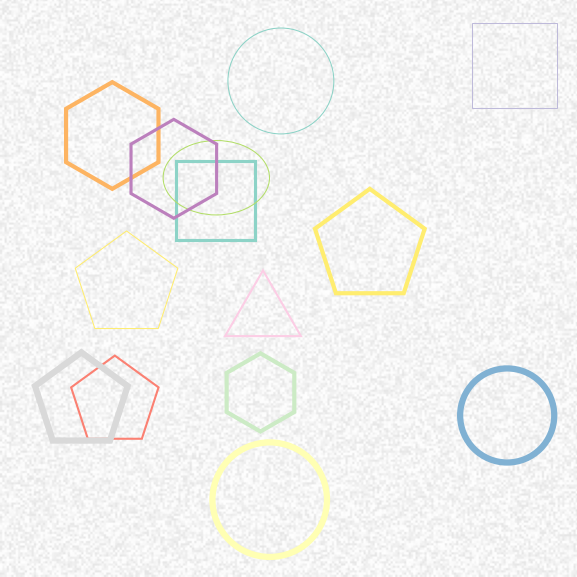[{"shape": "square", "thickness": 1.5, "radius": 0.34, "center": [0.374, 0.652]}, {"shape": "circle", "thickness": 0.5, "radius": 0.46, "center": [0.486, 0.859]}, {"shape": "circle", "thickness": 3, "radius": 0.5, "center": [0.467, 0.134]}, {"shape": "square", "thickness": 0.5, "radius": 0.37, "center": [0.891, 0.886]}, {"shape": "pentagon", "thickness": 1, "radius": 0.4, "center": [0.199, 0.304]}, {"shape": "circle", "thickness": 3, "radius": 0.41, "center": [0.878, 0.28]}, {"shape": "hexagon", "thickness": 2, "radius": 0.46, "center": [0.194, 0.765]}, {"shape": "oval", "thickness": 0.5, "radius": 0.46, "center": [0.375, 0.691]}, {"shape": "triangle", "thickness": 1, "radius": 0.38, "center": [0.455, 0.455]}, {"shape": "pentagon", "thickness": 3, "radius": 0.42, "center": [0.141, 0.305]}, {"shape": "hexagon", "thickness": 1.5, "radius": 0.43, "center": [0.301, 0.707]}, {"shape": "hexagon", "thickness": 2, "radius": 0.34, "center": [0.451, 0.32]}, {"shape": "pentagon", "thickness": 2, "radius": 0.5, "center": [0.64, 0.572]}, {"shape": "pentagon", "thickness": 0.5, "radius": 0.47, "center": [0.219, 0.506]}]